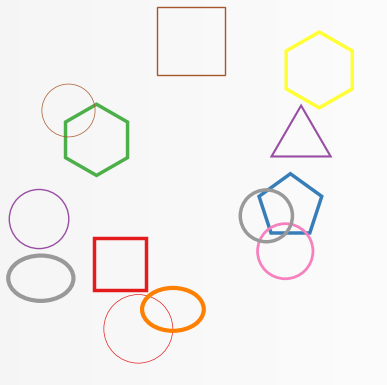[{"shape": "circle", "thickness": 0.5, "radius": 0.45, "center": [0.357, 0.146]}, {"shape": "square", "thickness": 2.5, "radius": 0.34, "center": [0.31, 0.315]}, {"shape": "pentagon", "thickness": 2.5, "radius": 0.43, "center": [0.749, 0.464]}, {"shape": "hexagon", "thickness": 2.5, "radius": 0.46, "center": [0.249, 0.637]}, {"shape": "circle", "thickness": 1, "radius": 0.38, "center": [0.101, 0.431]}, {"shape": "triangle", "thickness": 1.5, "radius": 0.44, "center": [0.777, 0.638]}, {"shape": "oval", "thickness": 3, "radius": 0.4, "center": [0.446, 0.196]}, {"shape": "hexagon", "thickness": 2.5, "radius": 0.49, "center": [0.824, 0.818]}, {"shape": "circle", "thickness": 0.5, "radius": 0.34, "center": [0.177, 0.713]}, {"shape": "square", "thickness": 1, "radius": 0.44, "center": [0.493, 0.893]}, {"shape": "circle", "thickness": 2, "radius": 0.36, "center": [0.736, 0.348]}, {"shape": "circle", "thickness": 2.5, "radius": 0.34, "center": [0.687, 0.439]}, {"shape": "oval", "thickness": 3, "radius": 0.42, "center": [0.105, 0.277]}]